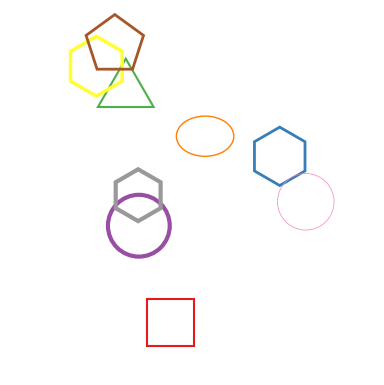[{"shape": "square", "thickness": 1.5, "radius": 0.31, "center": [0.443, 0.163]}, {"shape": "hexagon", "thickness": 2, "radius": 0.38, "center": [0.727, 0.594]}, {"shape": "triangle", "thickness": 1.5, "radius": 0.42, "center": [0.327, 0.764]}, {"shape": "circle", "thickness": 3, "radius": 0.4, "center": [0.361, 0.414]}, {"shape": "oval", "thickness": 1, "radius": 0.37, "center": [0.533, 0.646]}, {"shape": "hexagon", "thickness": 2.5, "radius": 0.39, "center": [0.25, 0.828]}, {"shape": "pentagon", "thickness": 2, "radius": 0.39, "center": [0.298, 0.884]}, {"shape": "circle", "thickness": 0.5, "radius": 0.37, "center": [0.794, 0.476]}, {"shape": "hexagon", "thickness": 3, "radius": 0.34, "center": [0.359, 0.493]}]